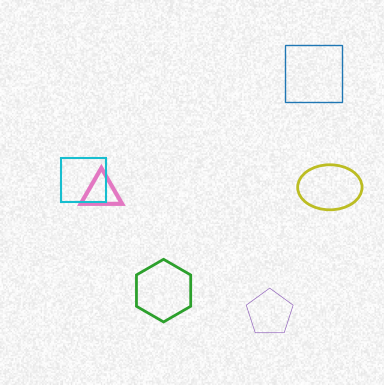[{"shape": "square", "thickness": 1, "radius": 0.37, "center": [0.814, 0.808]}, {"shape": "hexagon", "thickness": 2, "radius": 0.41, "center": [0.425, 0.245]}, {"shape": "pentagon", "thickness": 0.5, "radius": 0.32, "center": [0.701, 0.188]}, {"shape": "triangle", "thickness": 3, "radius": 0.31, "center": [0.263, 0.502]}, {"shape": "oval", "thickness": 2, "radius": 0.42, "center": [0.857, 0.514]}, {"shape": "square", "thickness": 1.5, "radius": 0.29, "center": [0.217, 0.532]}]